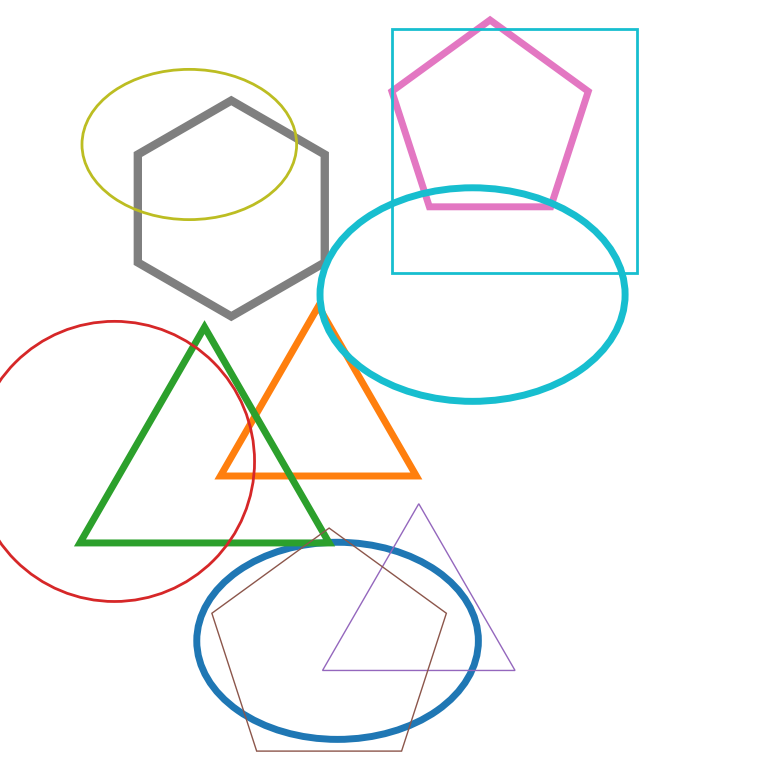[{"shape": "oval", "thickness": 2.5, "radius": 0.91, "center": [0.438, 0.168]}, {"shape": "triangle", "thickness": 2.5, "radius": 0.73, "center": [0.413, 0.455]}, {"shape": "triangle", "thickness": 2.5, "radius": 0.93, "center": [0.266, 0.388]}, {"shape": "circle", "thickness": 1, "radius": 0.91, "center": [0.149, 0.401]}, {"shape": "triangle", "thickness": 0.5, "radius": 0.72, "center": [0.544, 0.201]}, {"shape": "pentagon", "thickness": 0.5, "radius": 0.8, "center": [0.427, 0.154]}, {"shape": "pentagon", "thickness": 2.5, "radius": 0.67, "center": [0.636, 0.84]}, {"shape": "hexagon", "thickness": 3, "radius": 0.7, "center": [0.3, 0.729]}, {"shape": "oval", "thickness": 1, "radius": 0.7, "center": [0.246, 0.812]}, {"shape": "oval", "thickness": 2.5, "radius": 0.99, "center": [0.614, 0.617]}, {"shape": "square", "thickness": 1, "radius": 0.79, "center": [0.668, 0.804]}]